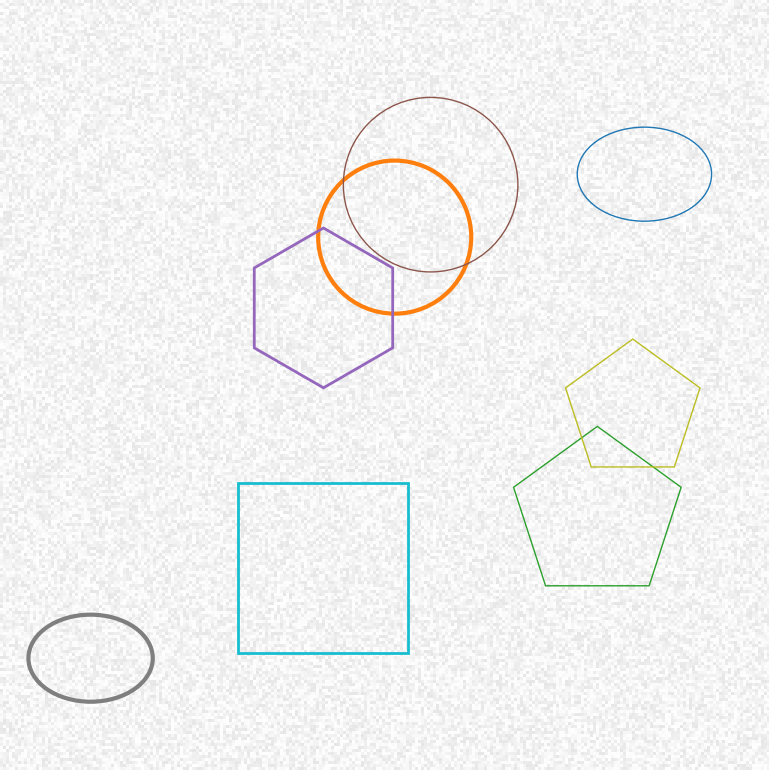[{"shape": "oval", "thickness": 0.5, "radius": 0.44, "center": [0.837, 0.774]}, {"shape": "circle", "thickness": 1.5, "radius": 0.5, "center": [0.513, 0.692]}, {"shape": "pentagon", "thickness": 0.5, "radius": 0.57, "center": [0.776, 0.332]}, {"shape": "hexagon", "thickness": 1, "radius": 0.52, "center": [0.42, 0.6]}, {"shape": "circle", "thickness": 0.5, "radius": 0.57, "center": [0.559, 0.76]}, {"shape": "oval", "thickness": 1.5, "radius": 0.4, "center": [0.118, 0.145]}, {"shape": "pentagon", "thickness": 0.5, "radius": 0.46, "center": [0.822, 0.468]}, {"shape": "square", "thickness": 1, "radius": 0.55, "center": [0.42, 0.263]}]